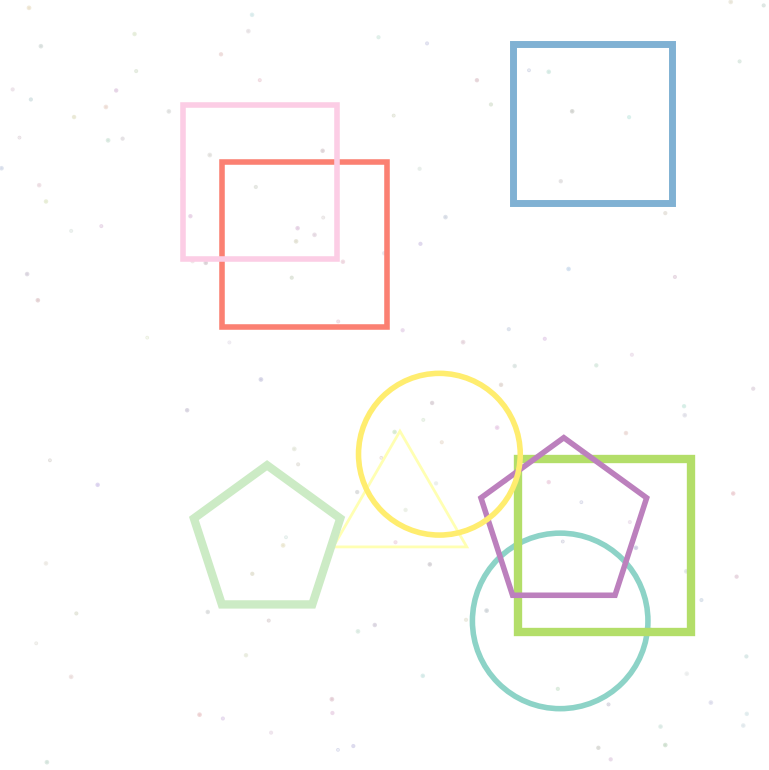[{"shape": "circle", "thickness": 2, "radius": 0.57, "center": [0.727, 0.194]}, {"shape": "triangle", "thickness": 1, "radius": 0.5, "center": [0.519, 0.34]}, {"shape": "square", "thickness": 2, "radius": 0.54, "center": [0.395, 0.682]}, {"shape": "square", "thickness": 2.5, "radius": 0.52, "center": [0.77, 0.84]}, {"shape": "square", "thickness": 3, "radius": 0.56, "center": [0.785, 0.291]}, {"shape": "square", "thickness": 2, "radius": 0.5, "center": [0.338, 0.764]}, {"shape": "pentagon", "thickness": 2, "radius": 0.57, "center": [0.732, 0.318]}, {"shape": "pentagon", "thickness": 3, "radius": 0.5, "center": [0.347, 0.296]}, {"shape": "circle", "thickness": 2, "radius": 0.53, "center": [0.571, 0.41]}]